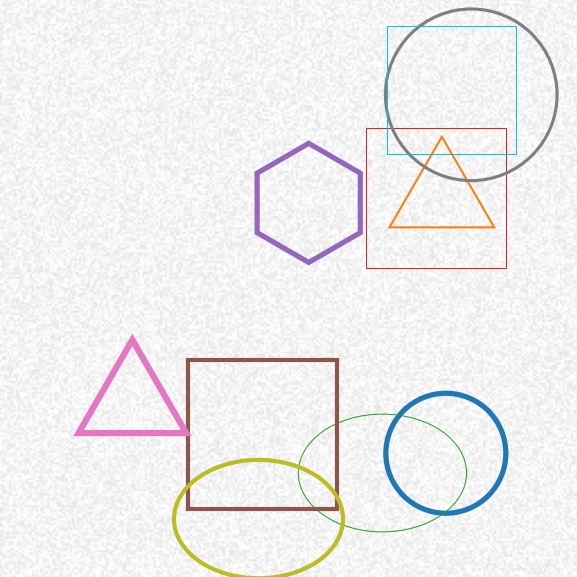[{"shape": "circle", "thickness": 2.5, "radius": 0.52, "center": [0.772, 0.214]}, {"shape": "triangle", "thickness": 1, "radius": 0.52, "center": [0.765, 0.658]}, {"shape": "oval", "thickness": 0.5, "radius": 0.73, "center": [0.662, 0.18]}, {"shape": "square", "thickness": 0.5, "radius": 0.61, "center": [0.756, 0.657]}, {"shape": "hexagon", "thickness": 2.5, "radius": 0.52, "center": [0.535, 0.648]}, {"shape": "square", "thickness": 2, "radius": 0.64, "center": [0.455, 0.246]}, {"shape": "triangle", "thickness": 3, "radius": 0.54, "center": [0.229, 0.303]}, {"shape": "circle", "thickness": 1.5, "radius": 0.74, "center": [0.816, 0.835]}, {"shape": "oval", "thickness": 2, "radius": 0.73, "center": [0.448, 0.1]}, {"shape": "square", "thickness": 0.5, "radius": 0.56, "center": [0.782, 0.843]}]